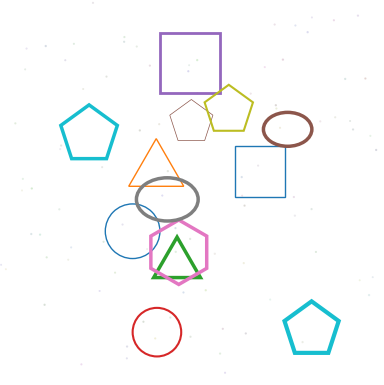[{"shape": "circle", "thickness": 1, "radius": 0.35, "center": [0.344, 0.399]}, {"shape": "square", "thickness": 1, "radius": 0.33, "center": [0.676, 0.554]}, {"shape": "triangle", "thickness": 1, "radius": 0.41, "center": [0.406, 0.557]}, {"shape": "triangle", "thickness": 2.5, "radius": 0.35, "center": [0.46, 0.314]}, {"shape": "circle", "thickness": 1.5, "radius": 0.32, "center": [0.408, 0.137]}, {"shape": "square", "thickness": 2, "radius": 0.39, "center": [0.494, 0.836]}, {"shape": "oval", "thickness": 2.5, "radius": 0.31, "center": [0.747, 0.664]}, {"shape": "pentagon", "thickness": 0.5, "radius": 0.29, "center": [0.497, 0.683]}, {"shape": "hexagon", "thickness": 2.5, "radius": 0.42, "center": [0.464, 0.345]}, {"shape": "oval", "thickness": 2.5, "radius": 0.4, "center": [0.435, 0.482]}, {"shape": "pentagon", "thickness": 1.5, "radius": 0.33, "center": [0.594, 0.714]}, {"shape": "pentagon", "thickness": 3, "radius": 0.37, "center": [0.809, 0.143]}, {"shape": "pentagon", "thickness": 2.5, "radius": 0.39, "center": [0.231, 0.65]}]